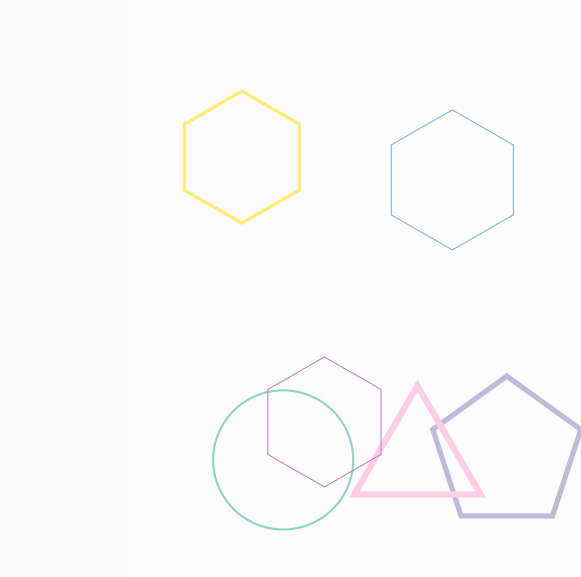[{"shape": "circle", "thickness": 1, "radius": 0.6, "center": [0.487, 0.203]}, {"shape": "pentagon", "thickness": 2.5, "radius": 0.67, "center": [0.872, 0.214]}, {"shape": "hexagon", "thickness": 0.5, "radius": 0.61, "center": [0.778, 0.688]}, {"shape": "triangle", "thickness": 3, "radius": 0.63, "center": [0.718, 0.206]}, {"shape": "hexagon", "thickness": 0.5, "radius": 0.56, "center": [0.558, 0.268]}, {"shape": "hexagon", "thickness": 1.5, "radius": 0.57, "center": [0.416, 0.727]}]